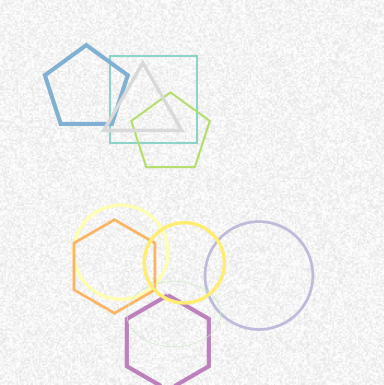[{"shape": "square", "thickness": 1.5, "radius": 0.57, "center": [0.4, 0.742]}, {"shape": "circle", "thickness": 2.5, "radius": 0.61, "center": [0.314, 0.345]}, {"shape": "circle", "thickness": 2, "radius": 0.7, "center": [0.673, 0.284]}, {"shape": "pentagon", "thickness": 3, "radius": 0.57, "center": [0.224, 0.77]}, {"shape": "hexagon", "thickness": 2, "radius": 0.61, "center": [0.297, 0.308]}, {"shape": "pentagon", "thickness": 1.5, "radius": 0.54, "center": [0.443, 0.653]}, {"shape": "triangle", "thickness": 2.5, "radius": 0.59, "center": [0.371, 0.72]}, {"shape": "hexagon", "thickness": 3, "radius": 0.61, "center": [0.436, 0.11]}, {"shape": "oval", "thickness": 0.5, "radius": 0.61, "center": [0.451, 0.184]}, {"shape": "circle", "thickness": 2.5, "radius": 0.52, "center": [0.479, 0.317]}]